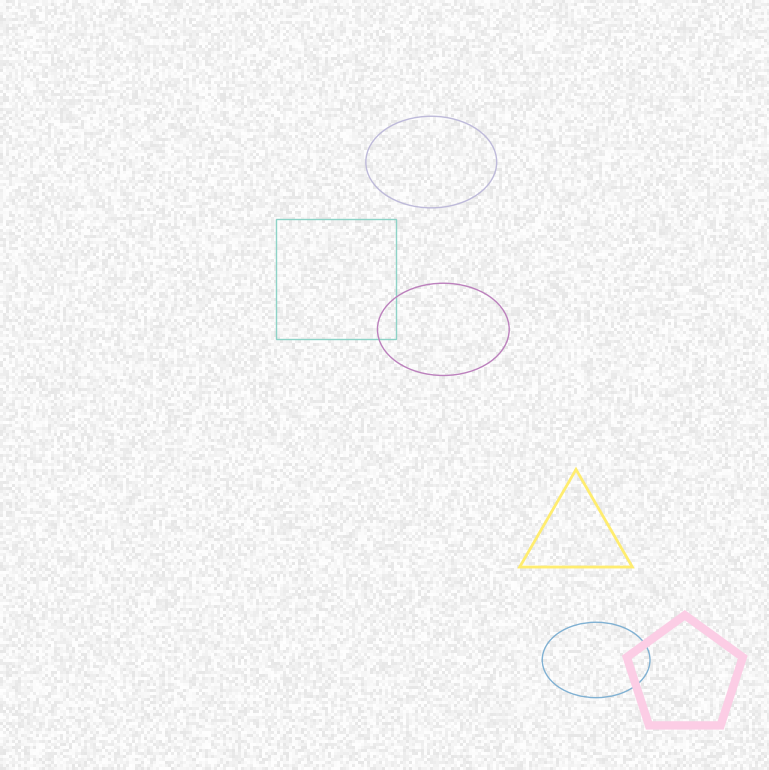[{"shape": "square", "thickness": 0.5, "radius": 0.39, "center": [0.436, 0.638]}, {"shape": "oval", "thickness": 0.5, "radius": 0.42, "center": [0.56, 0.79]}, {"shape": "oval", "thickness": 0.5, "radius": 0.35, "center": [0.774, 0.143]}, {"shape": "pentagon", "thickness": 3, "radius": 0.4, "center": [0.889, 0.122]}, {"shape": "oval", "thickness": 0.5, "radius": 0.43, "center": [0.576, 0.572]}, {"shape": "triangle", "thickness": 1, "radius": 0.42, "center": [0.748, 0.306]}]